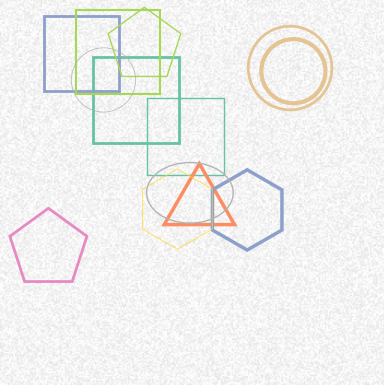[{"shape": "square", "thickness": 2, "radius": 0.56, "center": [0.353, 0.74]}, {"shape": "square", "thickness": 1, "radius": 0.5, "center": [0.481, 0.645]}, {"shape": "triangle", "thickness": 2.5, "radius": 0.53, "center": [0.518, 0.469]}, {"shape": "square", "thickness": 2, "radius": 0.49, "center": [0.212, 0.862]}, {"shape": "hexagon", "thickness": 2.5, "radius": 0.52, "center": [0.642, 0.455]}, {"shape": "pentagon", "thickness": 2, "radius": 0.53, "center": [0.126, 0.354]}, {"shape": "square", "thickness": 1.5, "radius": 0.55, "center": [0.307, 0.865]}, {"shape": "pentagon", "thickness": 1, "radius": 0.5, "center": [0.375, 0.882]}, {"shape": "hexagon", "thickness": 0.5, "radius": 0.52, "center": [0.461, 0.457]}, {"shape": "circle", "thickness": 3, "radius": 0.42, "center": [0.762, 0.815]}, {"shape": "circle", "thickness": 2, "radius": 0.54, "center": [0.753, 0.823]}, {"shape": "oval", "thickness": 1, "radius": 0.56, "center": [0.493, 0.499]}, {"shape": "circle", "thickness": 0.5, "radius": 0.42, "center": [0.269, 0.792]}]